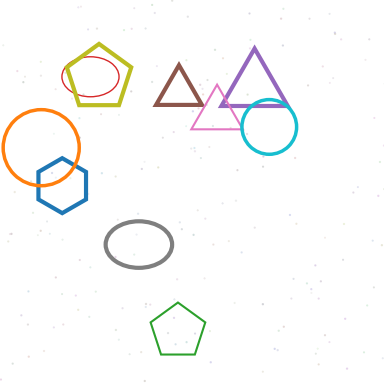[{"shape": "hexagon", "thickness": 3, "radius": 0.36, "center": [0.162, 0.518]}, {"shape": "circle", "thickness": 2.5, "radius": 0.49, "center": [0.107, 0.616]}, {"shape": "pentagon", "thickness": 1.5, "radius": 0.37, "center": [0.462, 0.14]}, {"shape": "oval", "thickness": 1, "radius": 0.37, "center": [0.235, 0.801]}, {"shape": "triangle", "thickness": 3, "radius": 0.5, "center": [0.661, 0.774]}, {"shape": "triangle", "thickness": 3, "radius": 0.34, "center": [0.465, 0.762]}, {"shape": "triangle", "thickness": 1.5, "radius": 0.39, "center": [0.564, 0.703]}, {"shape": "oval", "thickness": 3, "radius": 0.43, "center": [0.361, 0.365]}, {"shape": "pentagon", "thickness": 3, "radius": 0.44, "center": [0.257, 0.798]}, {"shape": "circle", "thickness": 2.5, "radius": 0.36, "center": [0.699, 0.67]}]